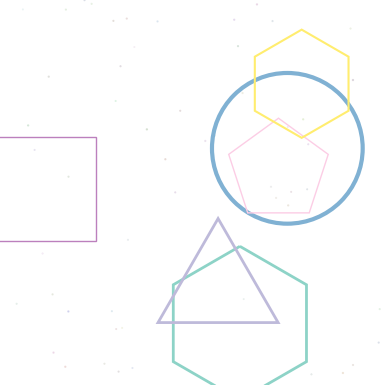[{"shape": "hexagon", "thickness": 2, "radius": 1.0, "center": [0.623, 0.16]}, {"shape": "triangle", "thickness": 2, "radius": 0.9, "center": [0.566, 0.252]}, {"shape": "circle", "thickness": 3, "radius": 0.98, "center": [0.746, 0.615]}, {"shape": "pentagon", "thickness": 1, "radius": 0.68, "center": [0.723, 0.557]}, {"shape": "square", "thickness": 1, "radius": 0.67, "center": [0.115, 0.51]}, {"shape": "hexagon", "thickness": 1.5, "radius": 0.7, "center": [0.784, 0.782]}]